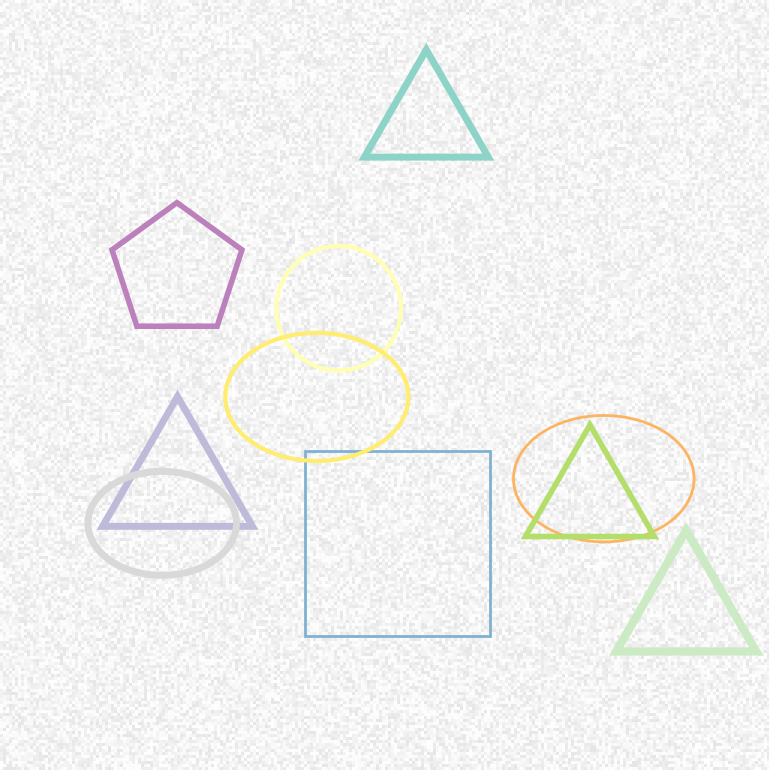[{"shape": "triangle", "thickness": 2.5, "radius": 0.46, "center": [0.554, 0.842]}, {"shape": "circle", "thickness": 1.5, "radius": 0.4, "center": [0.44, 0.6]}, {"shape": "triangle", "thickness": 2.5, "radius": 0.56, "center": [0.231, 0.373]}, {"shape": "square", "thickness": 1, "radius": 0.6, "center": [0.516, 0.294]}, {"shape": "oval", "thickness": 1, "radius": 0.59, "center": [0.784, 0.378]}, {"shape": "triangle", "thickness": 2, "radius": 0.48, "center": [0.766, 0.352]}, {"shape": "oval", "thickness": 2.5, "radius": 0.48, "center": [0.211, 0.32]}, {"shape": "pentagon", "thickness": 2, "radius": 0.44, "center": [0.23, 0.648]}, {"shape": "triangle", "thickness": 3, "radius": 0.52, "center": [0.891, 0.206]}, {"shape": "oval", "thickness": 1.5, "radius": 0.59, "center": [0.411, 0.485]}]